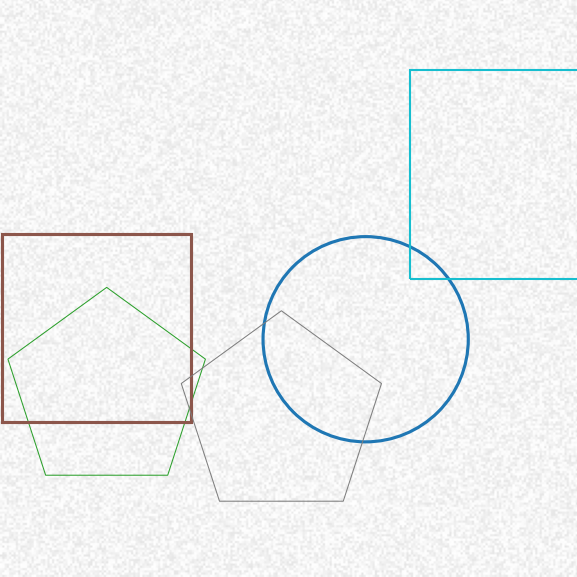[{"shape": "circle", "thickness": 1.5, "radius": 0.89, "center": [0.633, 0.412]}, {"shape": "pentagon", "thickness": 0.5, "radius": 0.9, "center": [0.185, 0.322]}, {"shape": "square", "thickness": 1.5, "radius": 0.82, "center": [0.167, 0.431]}, {"shape": "pentagon", "thickness": 0.5, "radius": 0.91, "center": [0.487, 0.279]}, {"shape": "square", "thickness": 1, "radius": 0.9, "center": [0.89, 0.697]}]